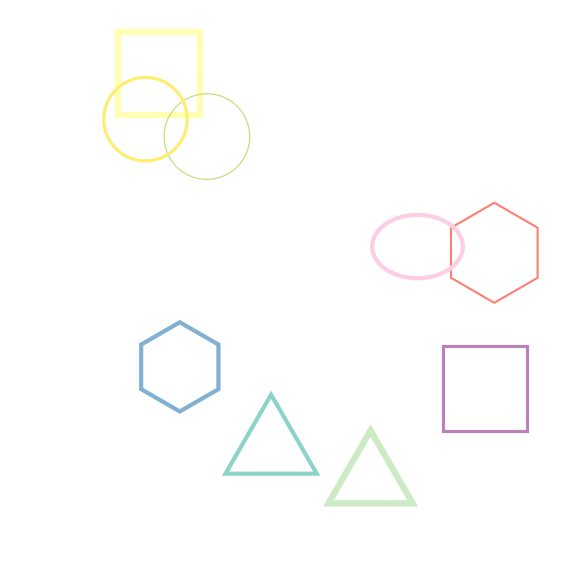[{"shape": "triangle", "thickness": 2, "radius": 0.46, "center": [0.469, 0.225]}, {"shape": "square", "thickness": 3, "radius": 0.36, "center": [0.275, 0.872]}, {"shape": "hexagon", "thickness": 1, "radius": 0.43, "center": [0.856, 0.561]}, {"shape": "hexagon", "thickness": 2, "radius": 0.39, "center": [0.311, 0.364]}, {"shape": "circle", "thickness": 0.5, "radius": 0.37, "center": [0.358, 0.763]}, {"shape": "oval", "thickness": 2, "radius": 0.39, "center": [0.723, 0.572]}, {"shape": "square", "thickness": 1.5, "radius": 0.37, "center": [0.84, 0.326]}, {"shape": "triangle", "thickness": 3, "radius": 0.42, "center": [0.642, 0.17]}, {"shape": "circle", "thickness": 1.5, "radius": 0.36, "center": [0.252, 0.793]}]